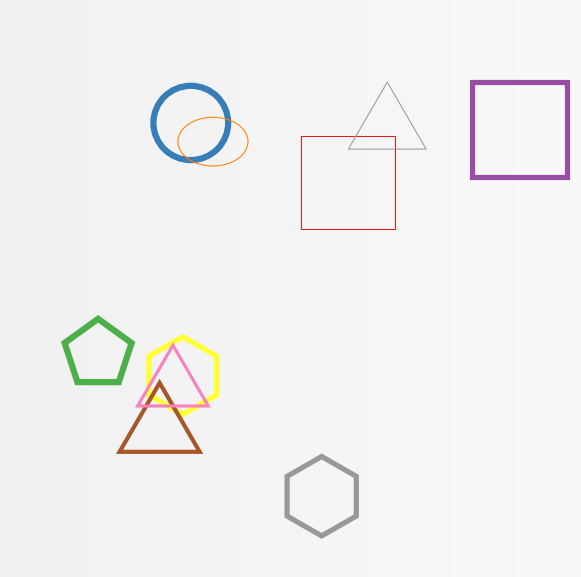[{"shape": "square", "thickness": 0.5, "radius": 0.41, "center": [0.598, 0.683]}, {"shape": "circle", "thickness": 3, "radius": 0.32, "center": [0.328, 0.786]}, {"shape": "pentagon", "thickness": 3, "radius": 0.3, "center": [0.169, 0.386]}, {"shape": "square", "thickness": 2.5, "radius": 0.41, "center": [0.894, 0.776]}, {"shape": "oval", "thickness": 0.5, "radius": 0.3, "center": [0.366, 0.754]}, {"shape": "hexagon", "thickness": 2.5, "radius": 0.34, "center": [0.314, 0.349]}, {"shape": "triangle", "thickness": 2, "radius": 0.4, "center": [0.275, 0.257]}, {"shape": "triangle", "thickness": 1.5, "radius": 0.35, "center": [0.298, 0.331]}, {"shape": "hexagon", "thickness": 2.5, "radius": 0.34, "center": [0.553, 0.14]}, {"shape": "triangle", "thickness": 0.5, "radius": 0.39, "center": [0.666, 0.78]}]